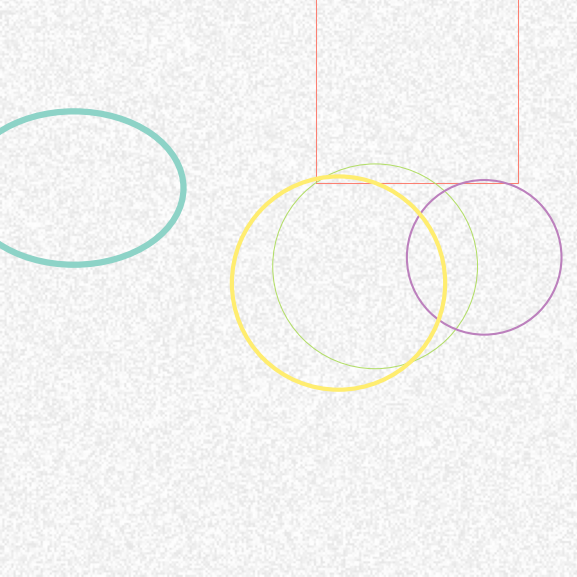[{"shape": "oval", "thickness": 3, "radius": 0.95, "center": [0.128, 0.674]}, {"shape": "square", "thickness": 0.5, "radius": 0.87, "center": [0.722, 0.857]}, {"shape": "circle", "thickness": 0.5, "radius": 0.89, "center": [0.65, 0.538]}, {"shape": "circle", "thickness": 1, "radius": 0.67, "center": [0.838, 0.554]}, {"shape": "circle", "thickness": 2, "radius": 0.92, "center": [0.586, 0.509]}]